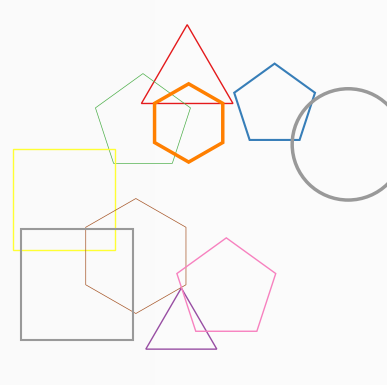[{"shape": "triangle", "thickness": 1, "radius": 0.68, "center": [0.483, 0.799]}, {"shape": "pentagon", "thickness": 1.5, "radius": 0.55, "center": [0.709, 0.725]}, {"shape": "pentagon", "thickness": 0.5, "radius": 0.64, "center": [0.369, 0.68]}, {"shape": "triangle", "thickness": 1, "radius": 0.53, "center": [0.468, 0.146]}, {"shape": "hexagon", "thickness": 2.5, "radius": 0.51, "center": [0.487, 0.681]}, {"shape": "square", "thickness": 1, "radius": 0.66, "center": [0.166, 0.481]}, {"shape": "hexagon", "thickness": 0.5, "radius": 0.75, "center": [0.351, 0.335]}, {"shape": "pentagon", "thickness": 1, "radius": 0.67, "center": [0.584, 0.248]}, {"shape": "square", "thickness": 1.5, "radius": 0.72, "center": [0.199, 0.261]}, {"shape": "circle", "thickness": 2.5, "radius": 0.72, "center": [0.899, 0.625]}]